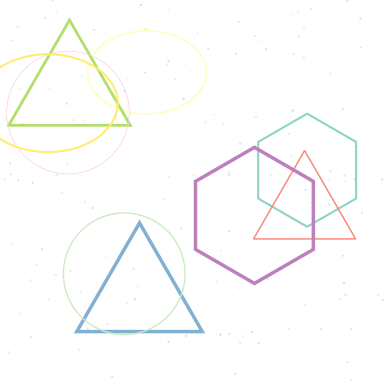[{"shape": "hexagon", "thickness": 1.5, "radius": 0.73, "center": [0.798, 0.558]}, {"shape": "oval", "thickness": 1, "radius": 0.77, "center": [0.381, 0.812]}, {"shape": "triangle", "thickness": 1, "radius": 0.77, "center": [0.791, 0.456]}, {"shape": "triangle", "thickness": 2.5, "radius": 0.94, "center": [0.362, 0.233]}, {"shape": "triangle", "thickness": 2, "radius": 0.91, "center": [0.18, 0.766]}, {"shape": "circle", "thickness": 0.5, "radius": 0.8, "center": [0.177, 0.708]}, {"shape": "hexagon", "thickness": 2.5, "radius": 0.88, "center": [0.661, 0.441]}, {"shape": "circle", "thickness": 1, "radius": 0.79, "center": [0.323, 0.289]}, {"shape": "oval", "thickness": 1.5, "radius": 0.91, "center": [0.124, 0.732]}]